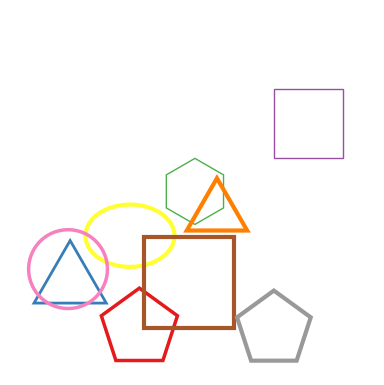[{"shape": "pentagon", "thickness": 2.5, "radius": 0.52, "center": [0.362, 0.148]}, {"shape": "triangle", "thickness": 2, "radius": 0.54, "center": [0.182, 0.267]}, {"shape": "hexagon", "thickness": 1, "radius": 0.43, "center": [0.506, 0.503]}, {"shape": "square", "thickness": 1, "radius": 0.45, "center": [0.8, 0.678]}, {"shape": "triangle", "thickness": 3, "radius": 0.45, "center": [0.564, 0.447]}, {"shape": "oval", "thickness": 3, "radius": 0.58, "center": [0.338, 0.388]}, {"shape": "square", "thickness": 3, "radius": 0.59, "center": [0.491, 0.266]}, {"shape": "circle", "thickness": 2.5, "radius": 0.51, "center": [0.177, 0.301]}, {"shape": "pentagon", "thickness": 3, "radius": 0.5, "center": [0.711, 0.145]}]